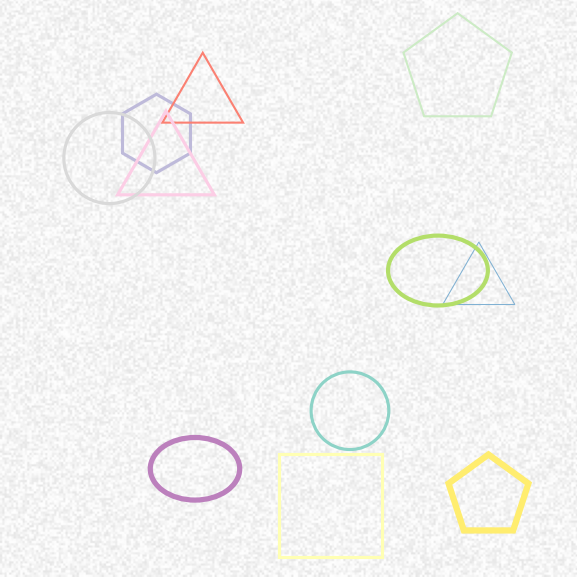[{"shape": "circle", "thickness": 1.5, "radius": 0.34, "center": [0.606, 0.288]}, {"shape": "square", "thickness": 1.5, "radius": 0.45, "center": [0.573, 0.124]}, {"shape": "hexagon", "thickness": 1.5, "radius": 0.34, "center": [0.271, 0.768]}, {"shape": "triangle", "thickness": 1, "radius": 0.4, "center": [0.351, 0.827]}, {"shape": "triangle", "thickness": 0.5, "radius": 0.36, "center": [0.829, 0.508]}, {"shape": "oval", "thickness": 2, "radius": 0.43, "center": [0.758, 0.531]}, {"shape": "triangle", "thickness": 1.5, "radius": 0.48, "center": [0.287, 0.71]}, {"shape": "circle", "thickness": 1.5, "radius": 0.39, "center": [0.189, 0.726]}, {"shape": "oval", "thickness": 2.5, "radius": 0.39, "center": [0.338, 0.187]}, {"shape": "pentagon", "thickness": 1, "radius": 0.49, "center": [0.792, 0.878]}, {"shape": "pentagon", "thickness": 3, "radius": 0.36, "center": [0.846, 0.139]}]